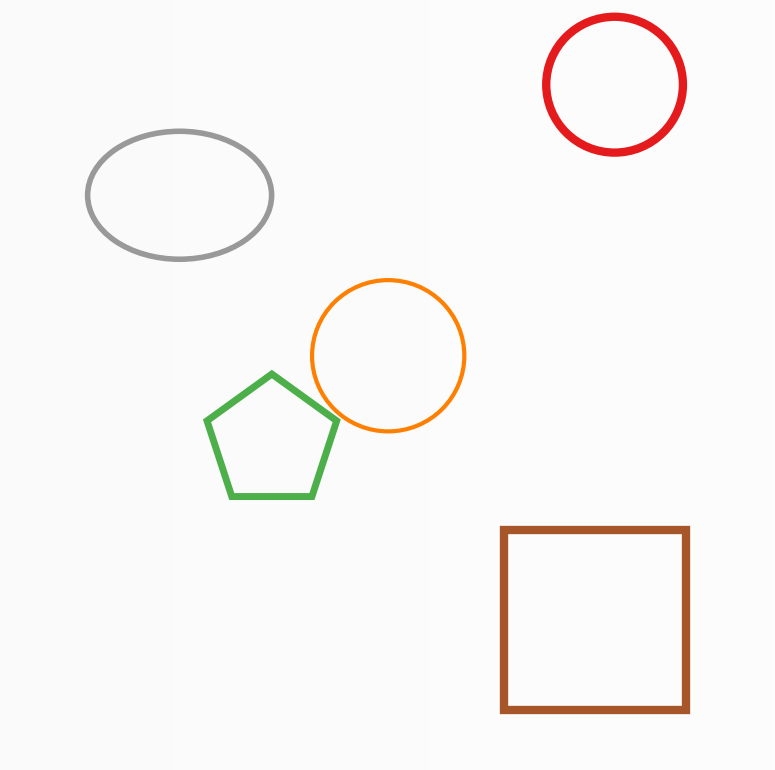[{"shape": "circle", "thickness": 3, "radius": 0.44, "center": [0.793, 0.89]}, {"shape": "pentagon", "thickness": 2.5, "radius": 0.44, "center": [0.351, 0.426]}, {"shape": "circle", "thickness": 1.5, "radius": 0.49, "center": [0.501, 0.538]}, {"shape": "square", "thickness": 3, "radius": 0.59, "center": [0.768, 0.195]}, {"shape": "oval", "thickness": 2, "radius": 0.59, "center": [0.232, 0.746]}]